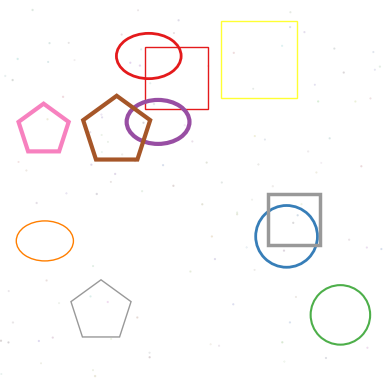[{"shape": "oval", "thickness": 2, "radius": 0.42, "center": [0.386, 0.855]}, {"shape": "square", "thickness": 1, "radius": 0.41, "center": [0.458, 0.798]}, {"shape": "circle", "thickness": 2, "radius": 0.4, "center": [0.744, 0.386]}, {"shape": "circle", "thickness": 1.5, "radius": 0.39, "center": [0.884, 0.182]}, {"shape": "oval", "thickness": 3, "radius": 0.41, "center": [0.411, 0.683]}, {"shape": "oval", "thickness": 1, "radius": 0.37, "center": [0.116, 0.374]}, {"shape": "square", "thickness": 1, "radius": 0.5, "center": [0.673, 0.845]}, {"shape": "pentagon", "thickness": 3, "radius": 0.46, "center": [0.303, 0.66]}, {"shape": "pentagon", "thickness": 3, "radius": 0.34, "center": [0.113, 0.662]}, {"shape": "pentagon", "thickness": 1, "radius": 0.41, "center": [0.262, 0.191]}, {"shape": "square", "thickness": 2.5, "radius": 0.34, "center": [0.764, 0.43]}]